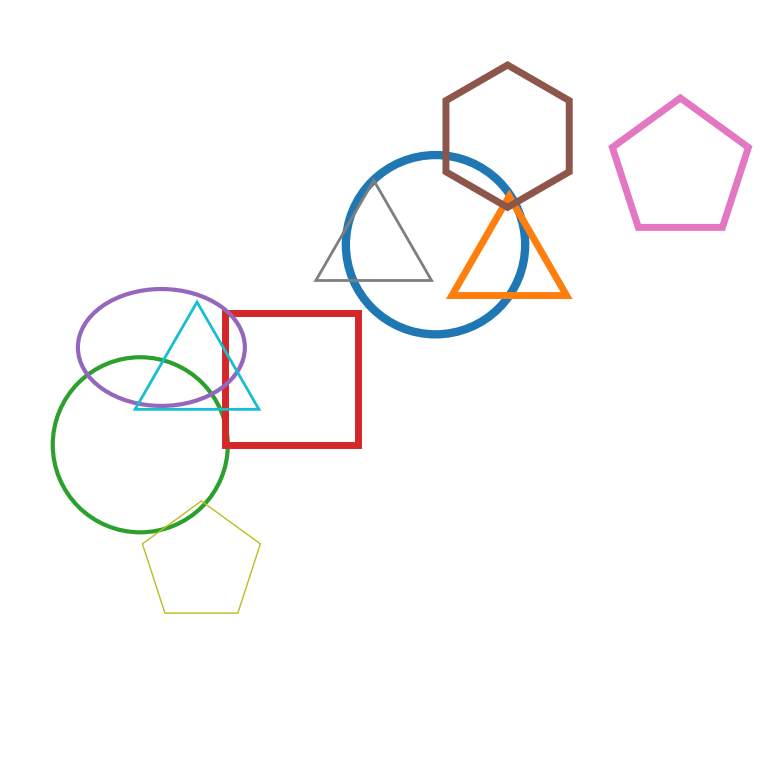[{"shape": "circle", "thickness": 3, "radius": 0.58, "center": [0.566, 0.682]}, {"shape": "triangle", "thickness": 2.5, "radius": 0.43, "center": [0.661, 0.659]}, {"shape": "circle", "thickness": 1.5, "radius": 0.57, "center": [0.182, 0.422]}, {"shape": "square", "thickness": 2.5, "radius": 0.43, "center": [0.378, 0.508]}, {"shape": "oval", "thickness": 1.5, "radius": 0.54, "center": [0.21, 0.549]}, {"shape": "hexagon", "thickness": 2.5, "radius": 0.46, "center": [0.659, 0.823]}, {"shape": "pentagon", "thickness": 2.5, "radius": 0.46, "center": [0.884, 0.78]}, {"shape": "triangle", "thickness": 1, "radius": 0.43, "center": [0.485, 0.679]}, {"shape": "pentagon", "thickness": 0.5, "radius": 0.4, "center": [0.262, 0.269]}, {"shape": "triangle", "thickness": 1, "radius": 0.46, "center": [0.256, 0.515]}]